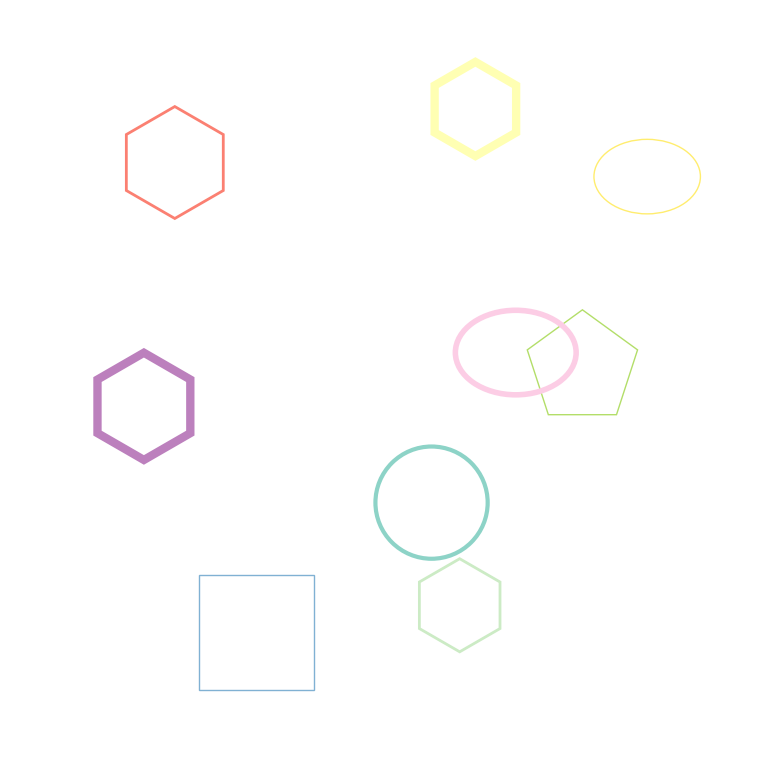[{"shape": "circle", "thickness": 1.5, "radius": 0.36, "center": [0.56, 0.347]}, {"shape": "hexagon", "thickness": 3, "radius": 0.31, "center": [0.617, 0.858]}, {"shape": "hexagon", "thickness": 1, "radius": 0.36, "center": [0.227, 0.789]}, {"shape": "square", "thickness": 0.5, "radius": 0.37, "center": [0.333, 0.179]}, {"shape": "pentagon", "thickness": 0.5, "radius": 0.38, "center": [0.756, 0.522]}, {"shape": "oval", "thickness": 2, "radius": 0.39, "center": [0.67, 0.542]}, {"shape": "hexagon", "thickness": 3, "radius": 0.35, "center": [0.187, 0.472]}, {"shape": "hexagon", "thickness": 1, "radius": 0.3, "center": [0.597, 0.214]}, {"shape": "oval", "thickness": 0.5, "radius": 0.35, "center": [0.841, 0.771]}]